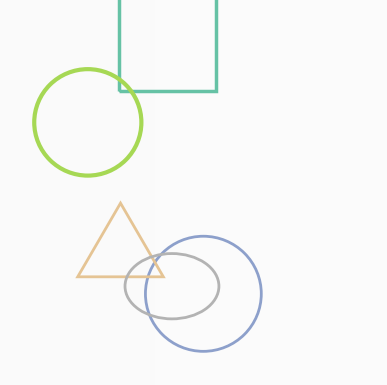[{"shape": "square", "thickness": 2.5, "radius": 0.63, "center": [0.432, 0.891]}, {"shape": "circle", "thickness": 2, "radius": 0.75, "center": [0.525, 0.237]}, {"shape": "circle", "thickness": 3, "radius": 0.69, "center": [0.227, 0.682]}, {"shape": "triangle", "thickness": 2, "radius": 0.64, "center": [0.311, 0.345]}, {"shape": "oval", "thickness": 2, "radius": 0.61, "center": [0.444, 0.257]}]